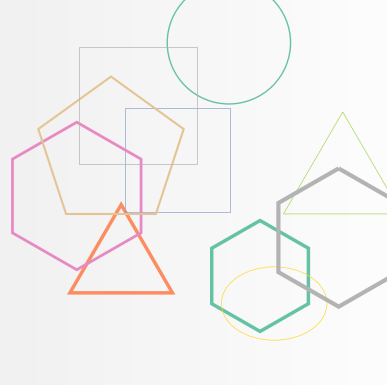[{"shape": "hexagon", "thickness": 2.5, "radius": 0.72, "center": [0.671, 0.283]}, {"shape": "circle", "thickness": 1, "radius": 0.8, "center": [0.591, 0.889]}, {"shape": "triangle", "thickness": 2.5, "radius": 0.76, "center": [0.313, 0.316]}, {"shape": "square", "thickness": 0.5, "radius": 0.67, "center": [0.458, 0.583]}, {"shape": "hexagon", "thickness": 2, "radius": 0.96, "center": [0.198, 0.491]}, {"shape": "triangle", "thickness": 0.5, "radius": 0.88, "center": [0.884, 0.533]}, {"shape": "oval", "thickness": 0.5, "radius": 0.68, "center": [0.708, 0.212]}, {"shape": "pentagon", "thickness": 1.5, "radius": 0.99, "center": [0.286, 0.604]}, {"shape": "square", "thickness": 0.5, "radius": 0.76, "center": [0.356, 0.726]}, {"shape": "hexagon", "thickness": 3, "radius": 0.9, "center": [0.874, 0.383]}]